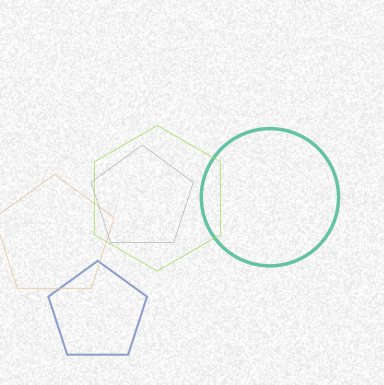[{"shape": "circle", "thickness": 2.5, "radius": 0.89, "center": [0.701, 0.488]}, {"shape": "pentagon", "thickness": 1.5, "radius": 0.67, "center": [0.254, 0.188]}, {"shape": "hexagon", "thickness": 0.5, "radius": 0.95, "center": [0.409, 0.485]}, {"shape": "pentagon", "thickness": 0.5, "radius": 0.82, "center": [0.141, 0.384]}, {"shape": "pentagon", "thickness": 0.5, "radius": 0.7, "center": [0.369, 0.483]}]